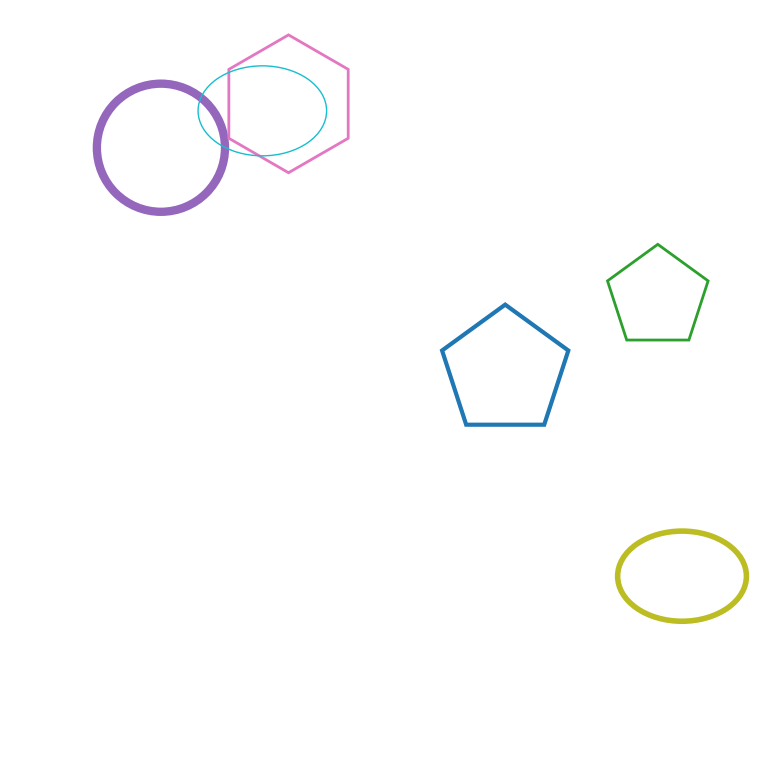[{"shape": "pentagon", "thickness": 1.5, "radius": 0.43, "center": [0.656, 0.518]}, {"shape": "pentagon", "thickness": 1, "radius": 0.34, "center": [0.854, 0.614]}, {"shape": "circle", "thickness": 3, "radius": 0.42, "center": [0.209, 0.808]}, {"shape": "hexagon", "thickness": 1, "radius": 0.45, "center": [0.375, 0.865]}, {"shape": "oval", "thickness": 2, "radius": 0.42, "center": [0.886, 0.252]}, {"shape": "oval", "thickness": 0.5, "radius": 0.42, "center": [0.341, 0.856]}]